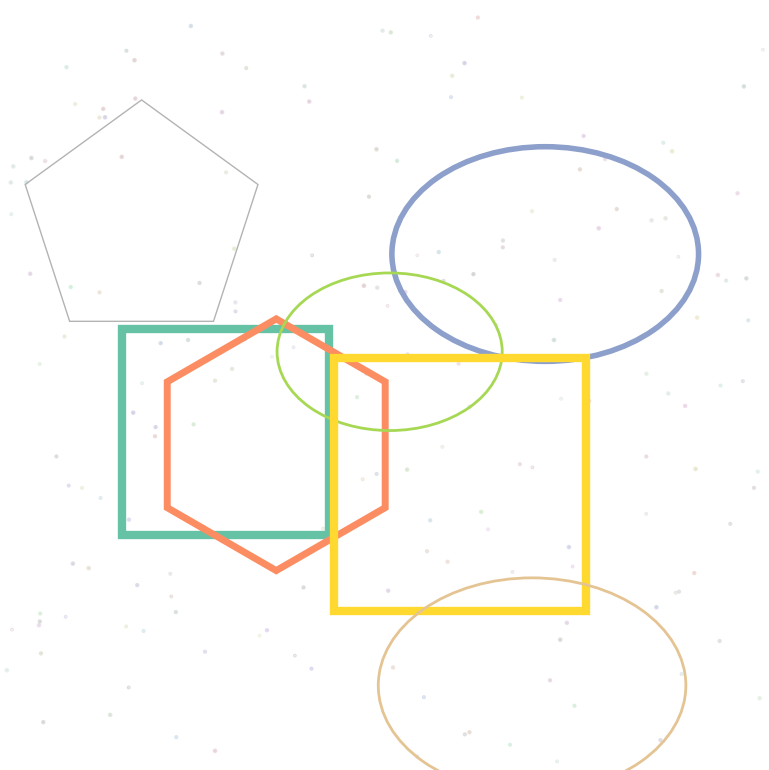[{"shape": "square", "thickness": 3, "radius": 0.67, "center": [0.293, 0.439]}, {"shape": "hexagon", "thickness": 2.5, "radius": 0.82, "center": [0.359, 0.422]}, {"shape": "oval", "thickness": 2, "radius": 1.0, "center": [0.708, 0.67]}, {"shape": "oval", "thickness": 1, "radius": 0.73, "center": [0.506, 0.543]}, {"shape": "square", "thickness": 3, "radius": 0.82, "center": [0.597, 0.371]}, {"shape": "oval", "thickness": 1, "radius": 1.0, "center": [0.691, 0.11]}, {"shape": "pentagon", "thickness": 0.5, "radius": 0.79, "center": [0.184, 0.711]}]